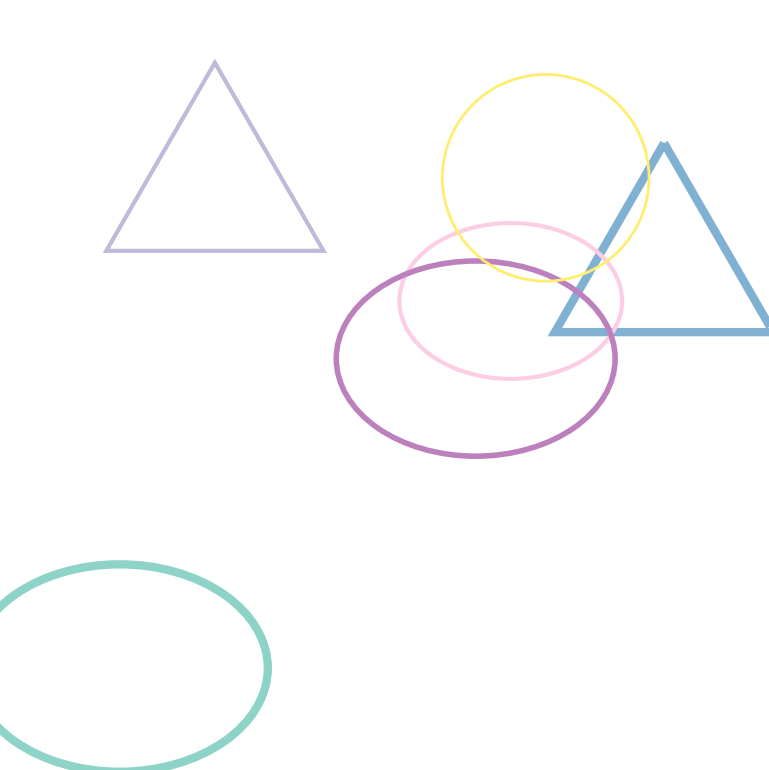[{"shape": "oval", "thickness": 3, "radius": 0.96, "center": [0.155, 0.132]}, {"shape": "triangle", "thickness": 1.5, "radius": 0.81, "center": [0.279, 0.756]}, {"shape": "triangle", "thickness": 3, "radius": 0.82, "center": [0.862, 0.651]}, {"shape": "oval", "thickness": 1.5, "radius": 0.72, "center": [0.663, 0.609]}, {"shape": "oval", "thickness": 2, "radius": 0.91, "center": [0.618, 0.534]}, {"shape": "circle", "thickness": 1, "radius": 0.67, "center": [0.709, 0.769]}]